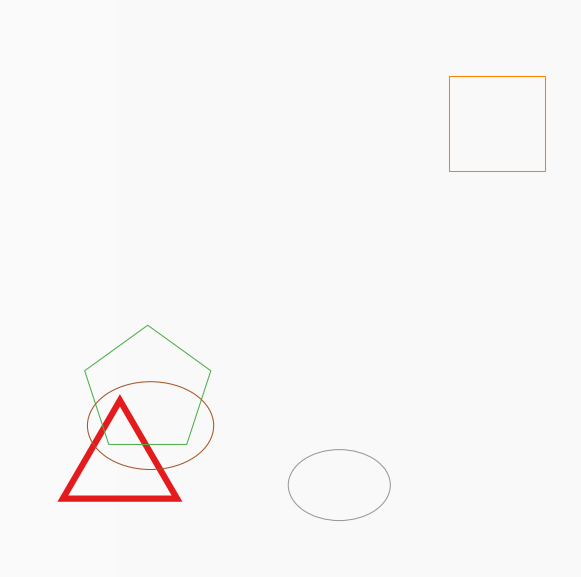[{"shape": "triangle", "thickness": 3, "radius": 0.57, "center": [0.206, 0.192]}, {"shape": "pentagon", "thickness": 0.5, "radius": 0.57, "center": [0.254, 0.322]}, {"shape": "square", "thickness": 0.5, "radius": 0.41, "center": [0.855, 0.785]}, {"shape": "oval", "thickness": 0.5, "radius": 0.54, "center": [0.259, 0.262]}, {"shape": "oval", "thickness": 0.5, "radius": 0.44, "center": [0.584, 0.159]}]